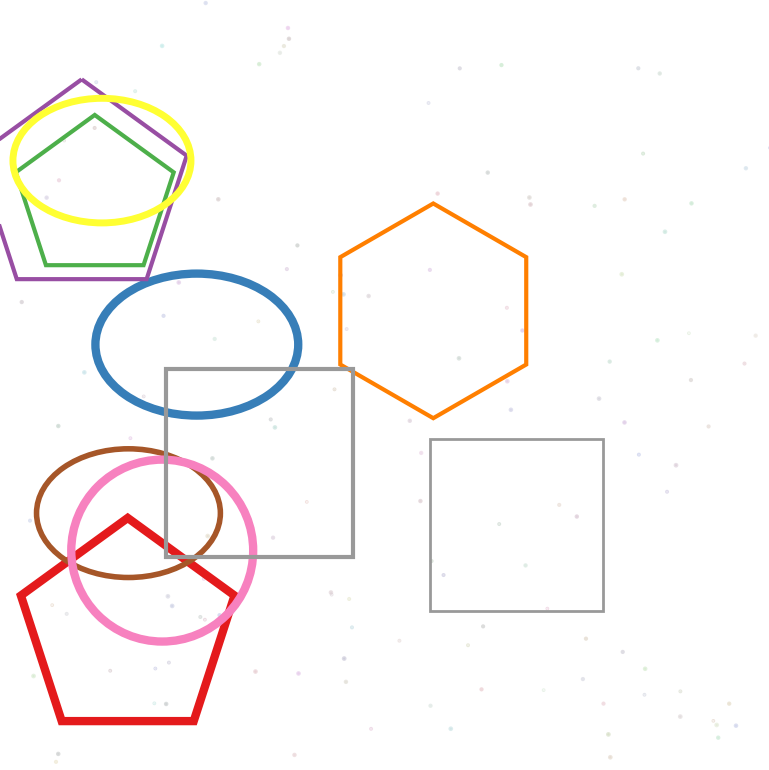[{"shape": "pentagon", "thickness": 3, "radius": 0.73, "center": [0.166, 0.182]}, {"shape": "oval", "thickness": 3, "radius": 0.66, "center": [0.256, 0.552]}, {"shape": "pentagon", "thickness": 1.5, "radius": 0.54, "center": [0.123, 0.743]}, {"shape": "pentagon", "thickness": 1.5, "radius": 0.72, "center": [0.106, 0.754]}, {"shape": "hexagon", "thickness": 1.5, "radius": 0.7, "center": [0.563, 0.596]}, {"shape": "oval", "thickness": 2.5, "radius": 0.58, "center": [0.132, 0.791]}, {"shape": "oval", "thickness": 2, "radius": 0.6, "center": [0.167, 0.334]}, {"shape": "circle", "thickness": 3, "radius": 0.59, "center": [0.211, 0.285]}, {"shape": "square", "thickness": 1.5, "radius": 0.61, "center": [0.338, 0.399]}, {"shape": "square", "thickness": 1, "radius": 0.56, "center": [0.671, 0.318]}]